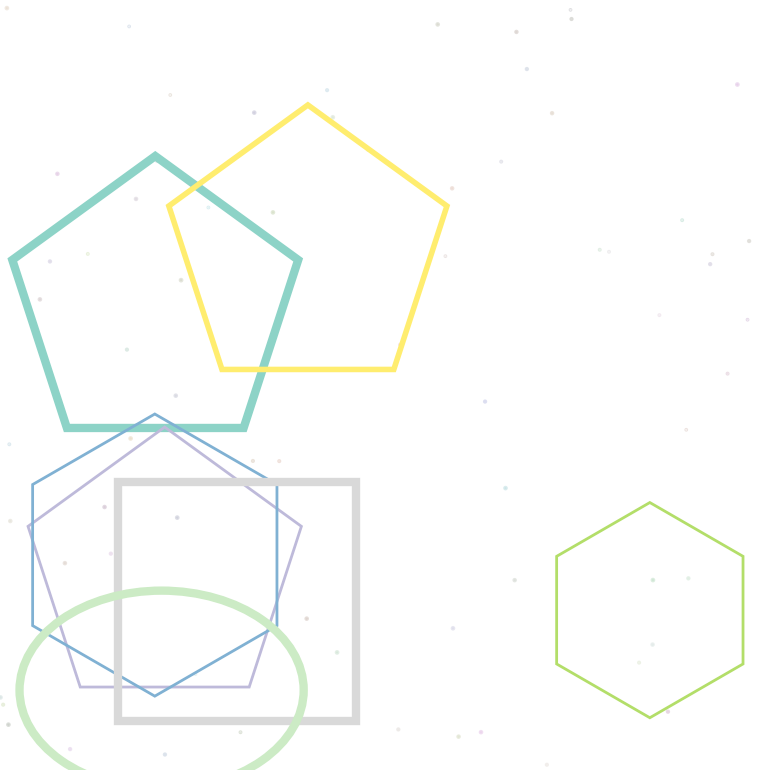[{"shape": "pentagon", "thickness": 3, "radius": 0.98, "center": [0.202, 0.602]}, {"shape": "pentagon", "thickness": 1, "radius": 0.93, "center": [0.214, 0.259]}, {"shape": "hexagon", "thickness": 1, "radius": 0.92, "center": [0.201, 0.279]}, {"shape": "hexagon", "thickness": 1, "radius": 0.7, "center": [0.844, 0.208]}, {"shape": "square", "thickness": 3, "radius": 0.78, "center": [0.308, 0.219]}, {"shape": "oval", "thickness": 3, "radius": 0.92, "center": [0.21, 0.104]}, {"shape": "pentagon", "thickness": 2, "radius": 0.95, "center": [0.4, 0.674]}]